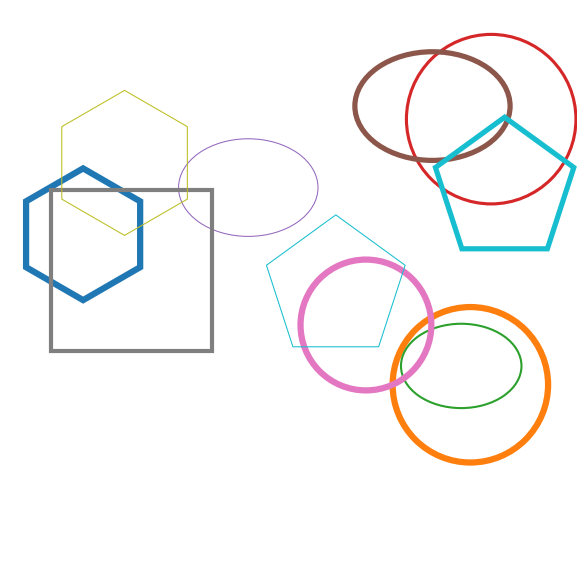[{"shape": "hexagon", "thickness": 3, "radius": 0.57, "center": [0.144, 0.593]}, {"shape": "circle", "thickness": 3, "radius": 0.67, "center": [0.814, 0.333]}, {"shape": "oval", "thickness": 1, "radius": 0.52, "center": [0.799, 0.365]}, {"shape": "circle", "thickness": 1.5, "radius": 0.73, "center": [0.851, 0.793]}, {"shape": "oval", "thickness": 0.5, "radius": 0.6, "center": [0.43, 0.674]}, {"shape": "oval", "thickness": 2.5, "radius": 0.67, "center": [0.749, 0.815]}, {"shape": "circle", "thickness": 3, "radius": 0.57, "center": [0.634, 0.436]}, {"shape": "square", "thickness": 2, "radius": 0.7, "center": [0.228, 0.531]}, {"shape": "hexagon", "thickness": 0.5, "radius": 0.63, "center": [0.216, 0.717]}, {"shape": "pentagon", "thickness": 2.5, "radius": 0.63, "center": [0.874, 0.67]}, {"shape": "pentagon", "thickness": 0.5, "radius": 0.63, "center": [0.581, 0.501]}]